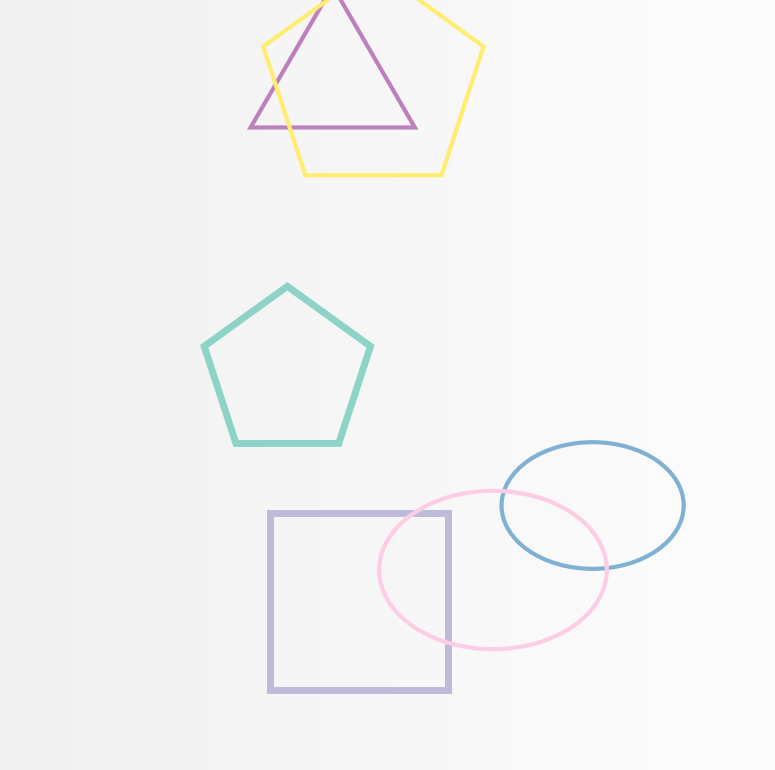[{"shape": "pentagon", "thickness": 2.5, "radius": 0.56, "center": [0.371, 0.515]}, {"shape": "square", "thickness": 2.5, "radius": 0.57, "center": [0.463, 0.218]}, {"shape": "oval", "thickness": 1.5, "radius": 0.59, "center": [0.765, 0.344]}, {"shape": "oval", "thickness": 1.5, "radius": 0.73, "center": [0.636, 0.26]}, {"shape": "triangle", "thickness": 1.5, "radius": 0.61, "center": [0.429, 0.896]}, {"shape": "pentagon", "thickness": 1.5, "radius": 0.75, "center": [0.482, 0.893]}]